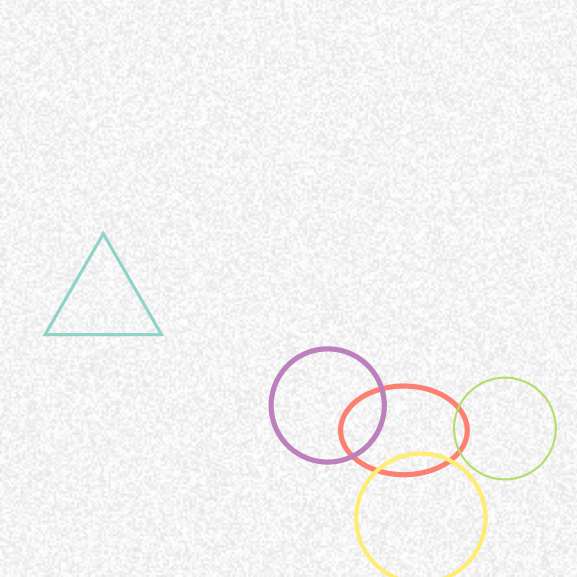[{"shape": "triangle", "thickness": 1.5, "radius": 0.58, "center": [0.179, 0.478]}, {"shape": "oval", "thickness": 2.5, "radius": 0.55, "center": [0.699, 0.254]}, {"shape": "circle", "thickness": 1, "radius": 0.44, "center": [0.874, 0.257]}, {"shape": "circle", "thickness": 2.5, "radius": 0.49, "center": [0.567, 0.297]}, {"shape": "circle", "thickness": 2, "radius": 0.56, "center": [0.729, 0.102]}]